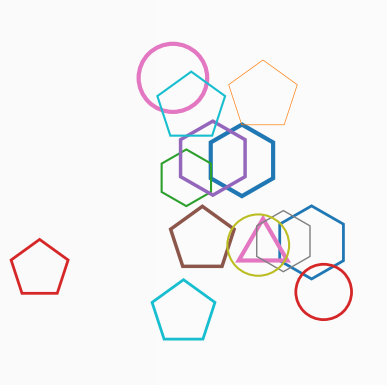[{"shape": "hexagon", "thickness": 2, "radius": 0.47, "center": [0.804, 0.37]}, {"shape": "hexagon", "thickness": 3, "radius": 0.46, "center": [0.624, 0.584]}, {"shape": "pentagon", "thickness": 0.5, "radius": 0.47, "center": [0.679, 0.751]}, {"shape": "hexagon", "thickness": 1.5, "radius": 0.37, "center": [0.481, 0.538]}, {"shape": "circle", "thickness": 2, "radius": 0.36, "center": [0.835, 0.242]}, {"shape": "pentagon", "thickness": 2, "radius": 0.39, "center": [0.102, 0.301]}, {"shape": "hexagon", "thickness": 2.5, "radius": 0.48, "center": [0.549, 0.589]}, {"shape": "pentagon", "thickness": 2.5, "radius": 0.43, "center": [0.522, 0.378]}, {"shape": "triangle", "thickness": 3, "radius": 0.36, "center": [0.679, 0.36]}, {"shape": "circle", "thickness": 3, "radius": 0.44, "center": [0.446, 0.798]}, {"shape": "hexagon", "thickness": 1, "radius": 0.4, "center": [0.731, 0.374]}, {"shape": "circle", "thickness": 1.5, "radius": 0.4, "center": [0.666, 0.363]}, {"shape": "pentagon", "thickness": 1.5, "radius": 0.46, "center": [0.494, 0.722]}, {"shape": "pentagon", "thickness": 2, "radius": 0.43, "center": [0.474, 0.188]}]